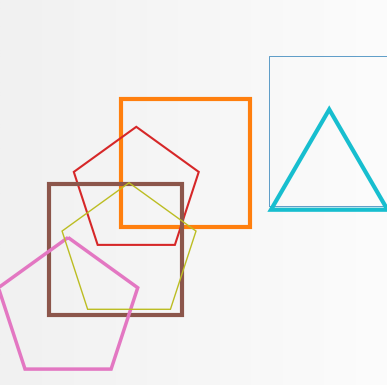[{"shape": "square", "thickness": 0.5, "radius": 0.97, "center": [0.888, 0.661]}, {"shape": "square", "thickness": 3, "radius": 0.83, "center": [0.479, 0.576]}, {"shape": "pentagon", "thickness": 1.5, "radius": 0.85, "center": [0.352, 0.501]}, {"shape": "square", "thickness": 3, "radius": 0.85, "center": [0.297, 0.352]}, {"shape": "pentagon", "thickness": 2.5, "radius": 0.94, "center": [0.176, 0.194]}, {"shape": "pentagon", "thickness": 1, "radius": 0.91, "center": [0.333, 0.344]}, {"shape": "triangle", "thickness": 3, "radius": 0.87, "center": [0.85, 0.542]}]